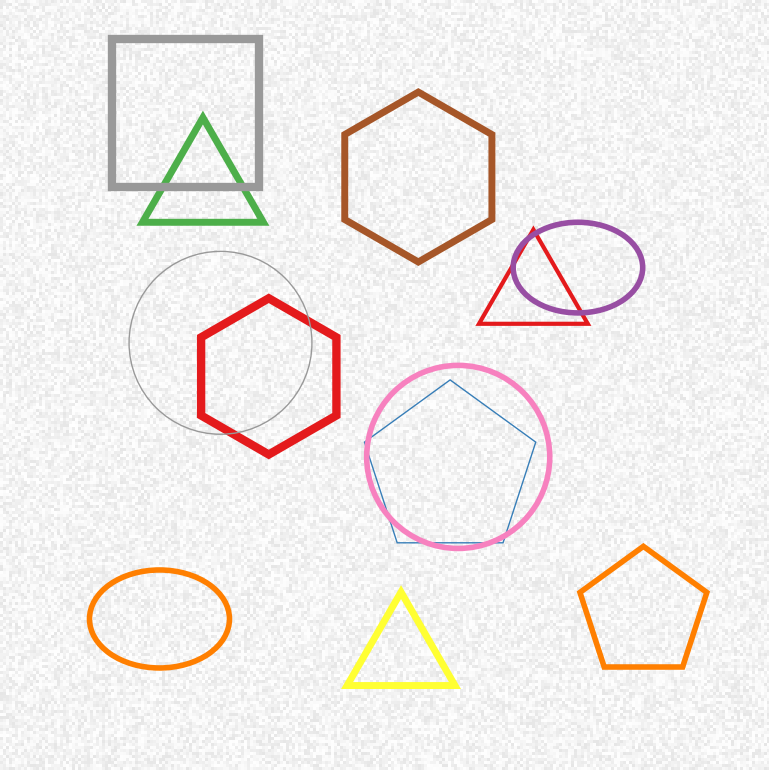[{"shape": "hexagon", "thickness": 3, "radius": 0.51, "center": [0.349, 0.511]}, {"shape": "triangle", "thickness": 1.5, "radius": 0.41, "center": [0.693, 0.62]}, {"shape": "pentagon", "thickness": 0.5, "radius": 0.58, "center": [0.585, 0.39]}, {"shape": "triangle", "thickness": 2.5, "radius": 0.45, "center": [0.264, 0.757]}, {"shape": "oval", "thickness": 2, "radius": 0.42, "center": [0.751, 0.652]}, {"shape": "oval", "thickness": 2, "radius": 0.45, "center": [0.207, 0.196]}, {"shape": "pentagon", "thickness": 2, "radius": 0.43, "center": [0.836, 0.204]}, {"shape": "triangle", "thickness": 2.5, "radius": 0.4, "center": [0.521, 0.15]}, {"shape": "hexagon", "thickness": 2.5, "radius": 0.55, "center": [0.543, 0.77]}, {"shape": "circle", "thickness": 2, "radius": 0.59, "center": [0.595, 0.407]}, {"shape": "square", "thickness": 3, "radius": 0.48, "center": [0.241, 0.853]}, {"shape": "circle", "thickness": 0.5, "radius": 0.59, "center": [0.286, 0.555]}]